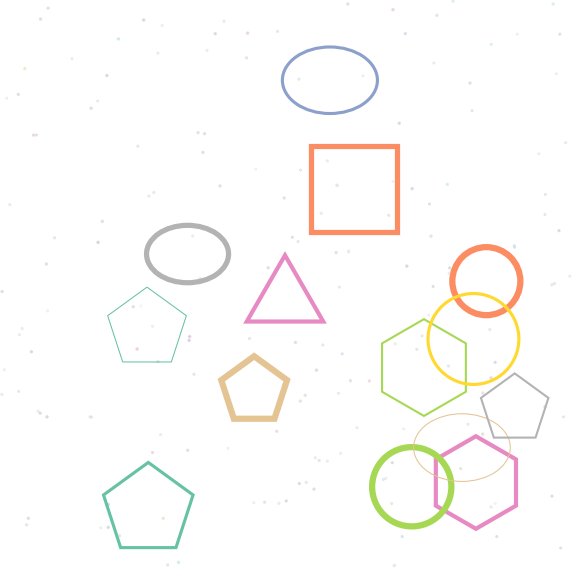[{"shape": "pentagon", "thickness": 1.5, "radius": 0.41, "center": [0.257, 0.117]}, {"shape": "pentagon", "thickness": 0.5, "radius": 0.36, "center": [0.255, 0.43]}, {"shape": "circle", "thickness": 3, "radius": 0.29, "center": [0.842, 0.512]}, {"shape": "square", "thickness": 2.5, "radius": 0.37, "center": [0.613, 0.672]}, {"shape": "oval", "thickness": 1.5, "radius": 0.41, "center": [0.571, 0.86]}, {"shape": "triangle", "thickness": 2, "radius": 0.38, "center": [0.493, 0.481]}, {"shape": "hexagon", "thickness": 2, "radius": 0.4, "center": [0.824, 0.164]}, {"shape": "circle", "thickness": 3, "radius": 0.34, "center": [0.713, 0.156]}, {"shape": "hexagon", "thickness": 1, "radius": 0.42, "center": [0.734, 0.363]}, {"shape": "circle", "thickness": 1.5, "radius": 0.39, "center": [0.82, 0.412]}, {"shape": "pentagon", "thickness": 3, "radius": 0.3, "center": [0.44, 0.322]}, {"shape": "oval", "thickness": 0.5, "radius": 0.42, "center": [0.8, 0.224]}, {"shape": "pentagon", "thickness": 1, "radius": 0.31, "center": [0.891, 0.291]}, {"shape": "oval", "thickness": 2.5, "radius": 0.36, "center": [0.325, 0.559]}]